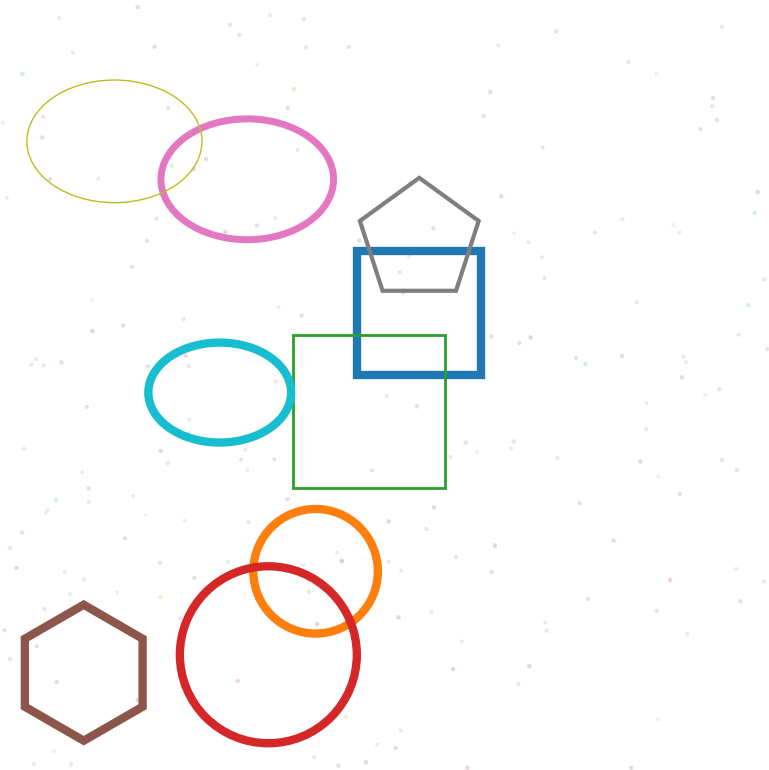[{"shape": "square", "thickness": 3, "radius": 0.4, "center": [0.545, 0.593]}, {"shape": "circle", "thickness": 3, "radius": 0.4, "center": [0.41, 0.258]}, {"shape": "square", "thickness": 1, "radius": 0.5, "center": [0.479, 0.466]}, {"shape": "circle", "thickness": 3, "radius": 0.57, "center": [0.348, 0.15]}, {"shape": "hexagon", "thickness": 3, "radius": 0.44, "center": [0.109, 0.126]}, {"shape": "oval", "thickness": 2.5, "radius": 0.56, "center": [0.321, 0.767]}, {"shape": "pentagon", "thickness": 1.5, "radius": 0.41, "center": [0.545, 0.688]}, {"shape": "oval", "thickness": 0.5, "radius": 0.57, "center": [0.149, 0.816]}, {"shape": "oval", "thickness": 3, "radius": 0.46, "center": [0.285, 0.49]}]